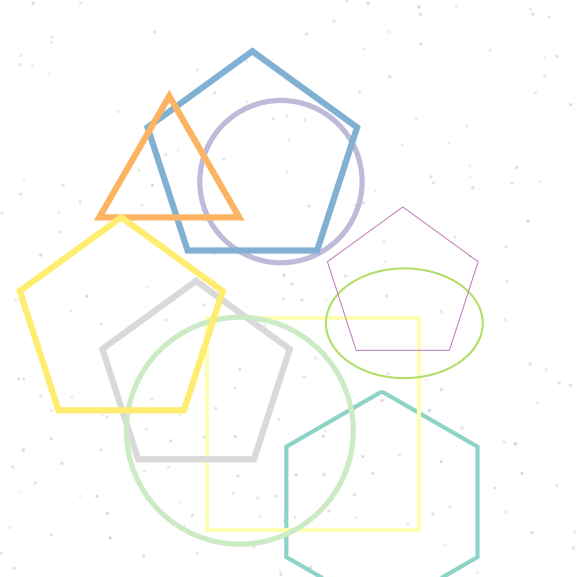[{"shape": "hexagon", "thickness": 2, "radius": 0.96, "center": [0.661, 0.13]}, {"shape": "square", "thickness": 2, "radius": 0.92, "center": [0.542, 0.265]}, {"shape": "circle", "thickness": 2.5, "radius": 0.7, "center": [0.487, 0.685]}, {"shape": "pentagon", "thickness": 3, "radius": 0.95, "center": [0.437, 0.72]}, {"shape": "triangle", "thickness": 3, "radius": 0.7, "center": [0.293, 0.693]}, {"shape": "oval", "thickness": 1, "radius": 0.68, "center": [0.7, 0.439]}, {"shape": "pentagon", "thickness": 3, "radius": 0.85, "center": [0.339, 0.342]}, {"shape": "pentagon", "thickness": 0.5, "radius": 0.69, "center": [0.697, 0.504]}, {"shape": "circle", "thickness": 2.5, "radius": 0.98, "center": [0.415, 0.253]}, {"shape": "pentagon", "thickness": 3, "radius": 0.92, "center": [0.21, 0.438]}]